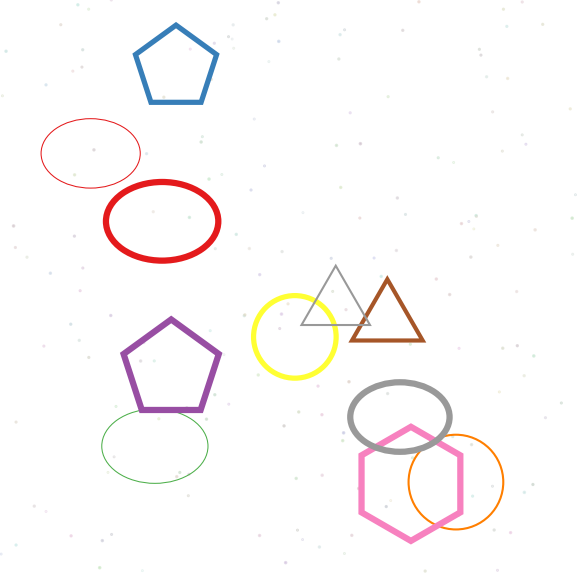[{"shape": "oval", "thickness": 3, "radius": 0.49, "center": [0.281, 0.616]}, {"shape": "oval", "thickness": 0.5, "radius": 0.43, "center": [0.157, 0.734]}, {"shape": "pentagon", "thickness": 2.5, "radius": 0.37, "center": [0.305, 0.882]}, {"shape": "oval", "thickness": 0.5, "radius": 0.46, "center": [0.268, 0.227]}, {"shape": "pentagon", "thickness": 3, "radius": 0.43, "center": [0.296, 0.359]}, {"shape": "circle", "thickness": 1, "radius": 0.41, "center": [0.789, 0.164]}, {"shape": "circle", "thickness": 2.5, "radius": 0.36, "center": [0.511, 0.416]}, {"shape": "triangle", "thickness": 2, "radius": 0.35, "center": [0.671, 0.445]}, {"shape": "hexagon", "thickness": 3, "radius": 0.49, "center": [0.712, 0.161]}, {"shape": "oval", "thickness": 3, "radius": 0.43, "center": [0.692, 0.277]}, {"shape": "triangle", "thickness": 1, "radius": 0.34, "center": [0.581, 0.471]}]